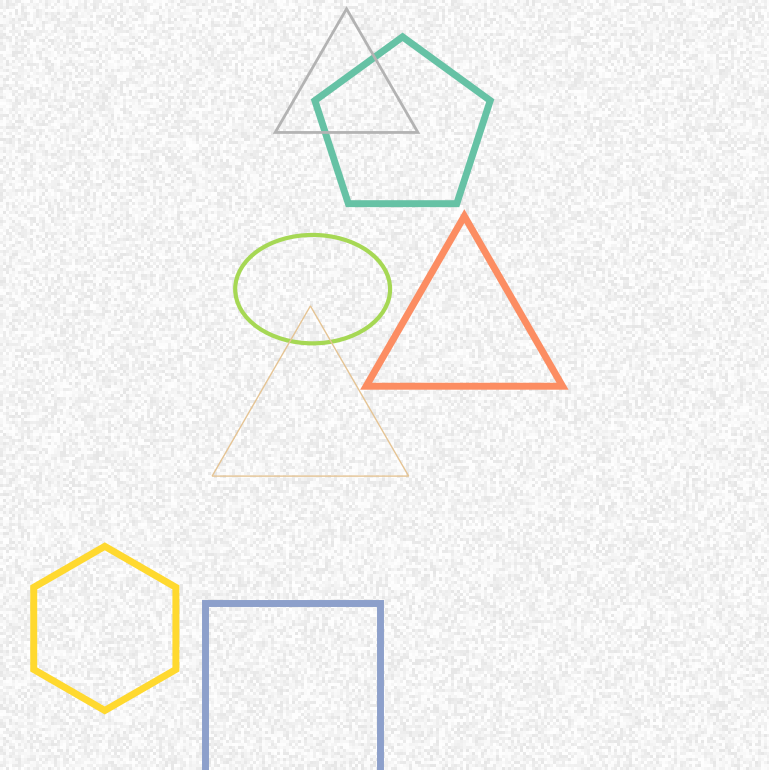[{"shape": "pentagon", "thickness": 2.5, "radius": 0.6, "center": [0.523, 0.832]}, {"shape": "triangle", "thickness": 2.5, "radius": 0.74, "center": [0.603, 0.572]}, {"shape": "square", "thickness": 2.5, "radius": 0.57, "center": [0.38, 0.104]}, {"shape": "oval", "thickness": 1.5, "radius": 0.5, "center": [0.406, 0.624]}, {"shape": "hexagon", "thickness": 2.5, "radius": 0.53, "center": [0.136, 0.184]}, {"shape": "triangle", "thickness": 0.5, "radius": 0.74, "center": [0.403, 0.455]}, {"shape": "triangle", "thickness": 1, "radius": 0.54, "center": [0.45, 0.881]}]